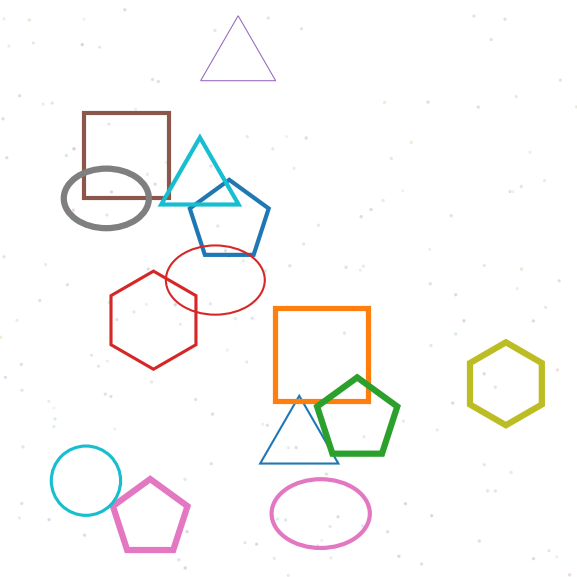[{"shape": "triangle", "thickness": 1, "radius": 0.39, "center": [0.518, 0.236]}, {"shape": "pentagon", "thickness": 2, "radius": 0.36, "center": [0.397, 0.616]}, {"shape": "square", "thickness": 2.5, "radius": 0.4, "center": [0.556, 0.385]}, {"shape": "pentagon", "thickness": 3, "radius": 0.36, "center": [0.619, 0.273]}, {"shape": "hexagon", "thickness": 1.5, "radius": 0.42, "center": [0.266, 0.445]}, {"shape": "oval", "thickness": 1, "radius": 0.43, "center": [0.373, 0.514]}, {"shape": "triangle", "thickness": 0.5, "radius": 0.38, "center": [0.412, 0.897]}, {"shape": "square", "thickness": 2, "radius": 0.37, "center": [0.22, 0.73]}, {"shape": "pentagon", "thickness": 3, "radius": 0.34, "center": [0.26, 0.102]}, {"shape": "oval", "thickness": 2, "radius": 0.43, "center": [0.555, 0.11]}, {"shape": "oval", "thickness": 3, "radius": 0.37, "center": [0.184, 0.656]}, {"shape": "hexagon", "thickness": 3, "radius": 0.36, "center": [0.876, 0.335]}, {"shape": "circle", "thickness": 1.5, "radius": 0.3, "center": [0.149, 0.167]}, {"shape": "triangle", "thickness": 2, "radius": 0.39, "center": [0.346, 0.684]}]